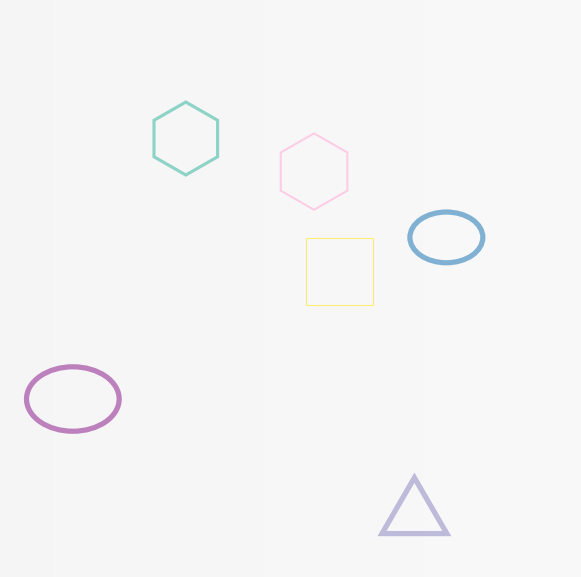[{"shape": "hexagon", "thickness": 1.5, "radius": 0.32, "center": [0.32, 0.759]}, {"shape": "triangle", "thickness": 2.5, "radius": 0.32, "center": [0.713, 0.107]}, {"shape": "oval", "thickness": 2.5, "radius": 0.31, "center": [0.768, 0.588]}, {"shape": "hexagon", "thickness": 1, "radius": 0.33, "center": [0.54, 0.702]}, {"shape": "oval", "thickness": 2.5, "radius": 0.4, "center": [0.125, 0.308]}, {"shape": "square", "thickness": 0.5, "radius": 0.29, "center": [0.584, 0.529]}]